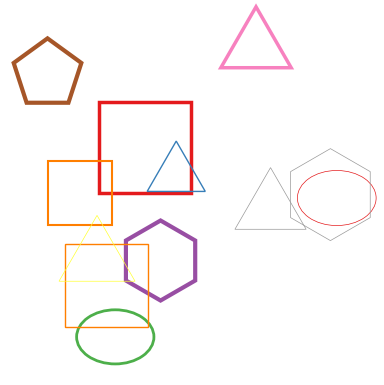[{"shape": "square", "thickness": 2.5, "radius": 0.6, "center": [0.376, 0.617]}, {"shape": "oval", "thickness": 0.5, "radius": 0.51, "center": [0.875, 0.486]}, {"shape": "triangle", "thickness": 1, "radius": 0.44, "center": [0.458, 0.546]}, {"shape": "oval", "thickness": 2, "radius": 0.5, "center": [0.299, 0.125]}, {"shape": "hexagon", "thickness": 3, "radius": 0.52, "center": [0.417, 0.323]}, {"shape": "square", "thickness": 1, "radius": 0.54, "center": [0.275, 0.259]}, {"shape": "square", "thickness": 1.5, "radius": 0.42, "center": [0.208, 0.499]}, {"shape": "triangle", "thickness": 0.5, "radius": 0.57, "center": [0.252, 0.327]}, {"shape": "pentagon", "thickness": 3, "radius": 0.46, "center": [0.123, 0.808]}, {"shape": "triangle", "thickness": 2.5, "radius": 0.53, "center": [0.665, 0.877]}, {"shape": "hexagon", "thickness": 0.5, "radius": 0.6, "center": [0.858, 0.495]}, {"shape": "triangle", "thickness": 0.5, "radius": 0.53, "center": [0.703, 0.458]}]